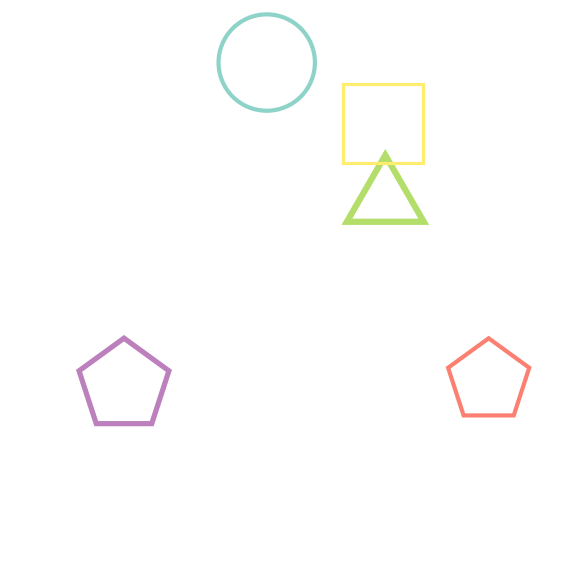[{"shape": "circle", "thickness": 2, "radius": 0.42, "center": [0.462, 0.891]}, {"shape": "pentagon", "thickness": 2, "radius": 0.37, "center": [0.846, 0.34]}, {"shape": "triangle", "thickness": 3, "radius": 0.38, "center": [0.667, 0.654]}, {"shape": "pentagon", "thickness": 2.5, "radius": 0.41, "center": [0.215, 0.332]}, {"shape": "square", "thickness": 1.5, "radius": 0.34, "center": [0.663, 0.786]}]